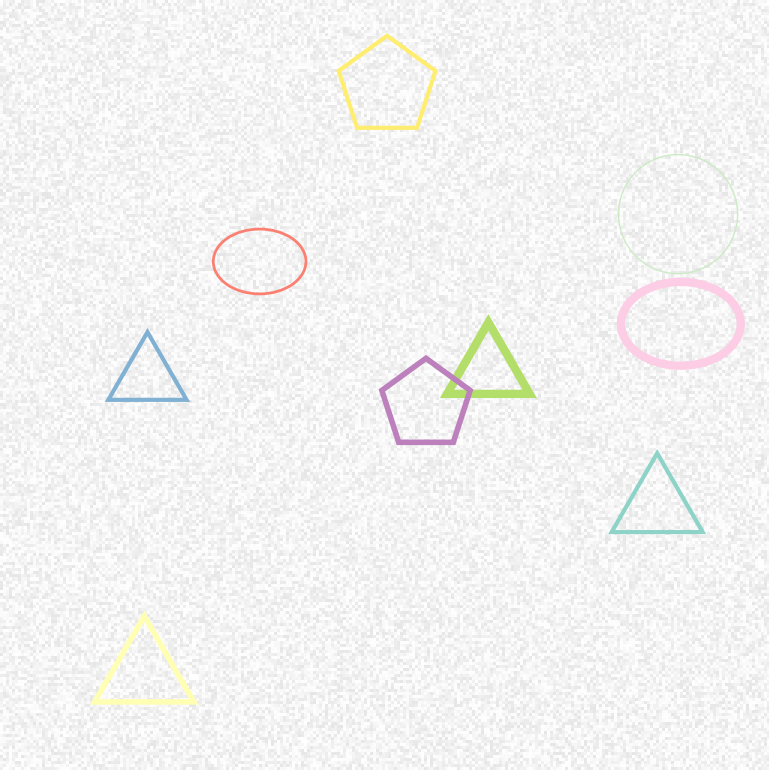[{"shape": "triangle", "thickness": 1.5, "radius": 0.34, "center": [0.853, 0.343]}, {"shape": "triangle", "thickness": 2, "radius": 0.37, "center": [0.187, 0.126]}, {"shape": "oval", "thickness": 1, "radius": 0.3, "center": [0.337, 0.66]}, {"shape": "triangle", "thickness": 1.5, "radius": 0.29, "center": [0.192, 0.51]}, {"shape": "triangle", "thickness": 3, "radius": 0.31, "center": [0.634, 0.519]}, {"shape": "oval", "thickness": 3, "radius": 0.39, "center": [0.884, 0.579]}, {"shape": "pentagon", "thickness": 2, "radius": 0.3, "center": [0.553, 0.474]}, {"shape": "circle", "thickness": 0.5, "radius": 0.39, "center": [0.881, 0.722]}, {"shape": "pentagon", "thickness": 1.5, "radius": 0.33, "center": [0.503, 0.887]}]